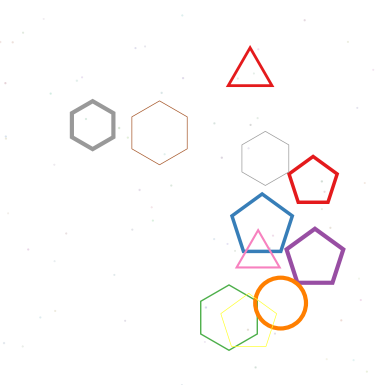[{"shape": "pentagon", "thickness": 2.5, "radius": 0.33, "center": [0.813, 0.528]}, {"shape": "triangle", "thickness": 2, "radius": 0.33, "center": [0.65, 0.81]}, {"shape": "pentagon", "thickness": 2.5, "radius": 0.41, "center": [0.681, 0.414]}, {"shape": "hexagon", "thickness": 1, "radius": 0.42, "center": [0.595, 0.175]}, {"shape": "pentagon", "thickness": 3, "radius": 0.39, "center": [0.818, 0.328]}, {"shape": "circle", "thickness": 3, "radius": 0.33, "center": [0.729, 0.213]}, {"shape": "pentagon", "thickness": 0.5, "radius": 0.38, "center": [0.646, 0.162]}, {"shape": "hexagon", "thickness": 0.5, "radius": 0.42, "center": [0.414, 0.655]}, {"shape": "triangle", "thickness": 1.5, "radius": 0.32, "center": [0.67, 0.338]}, {"shape": "hexagon", "thickness": 3, "radius": 0.31, "center": [0.241, 0.675]}, {"shape": "hexagon", "thickness": 0.5, "radius": 0.35, "center": [0.689, 0.589]}]